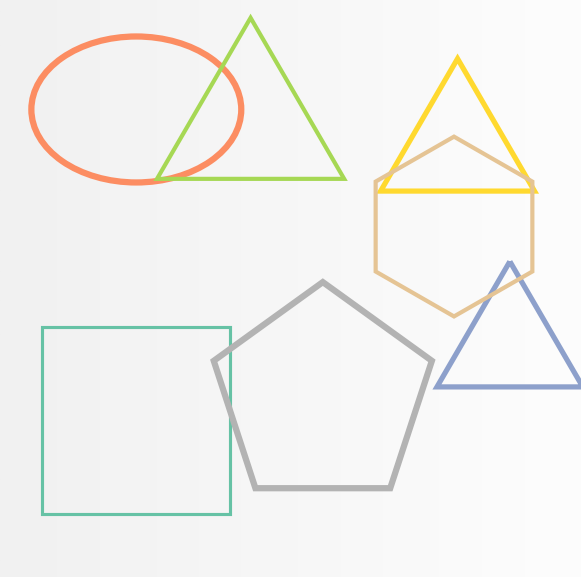[{"shape": "square", "thickness": 1.5, "radius": 0.81, "center": [0.233, 0.27]}, {"shape": "oval", "thickness": 3, "radius": 0.9, "center": [0.235, 0.81]}, {"shape": "triangle", "thickness": 2.5, "radius": 0.72, "center": [0.877, 0.402]}, {"shape": "triangle", "thickness": 2, "radius": 0.93, "center": [0.431, 0.782]}, {"shape": "triangle", "thickness": 2.5, "radius": 0.76, "center": [0.787, 0.745]}, {"shape": "hexagon", "thickness": 2, "radius": 0.78, "center": [0.781, 0.607]}, {"shape": "pentagon", "thickness": 3, "radius": 0.99, "center": [0.555, 0.313]}]